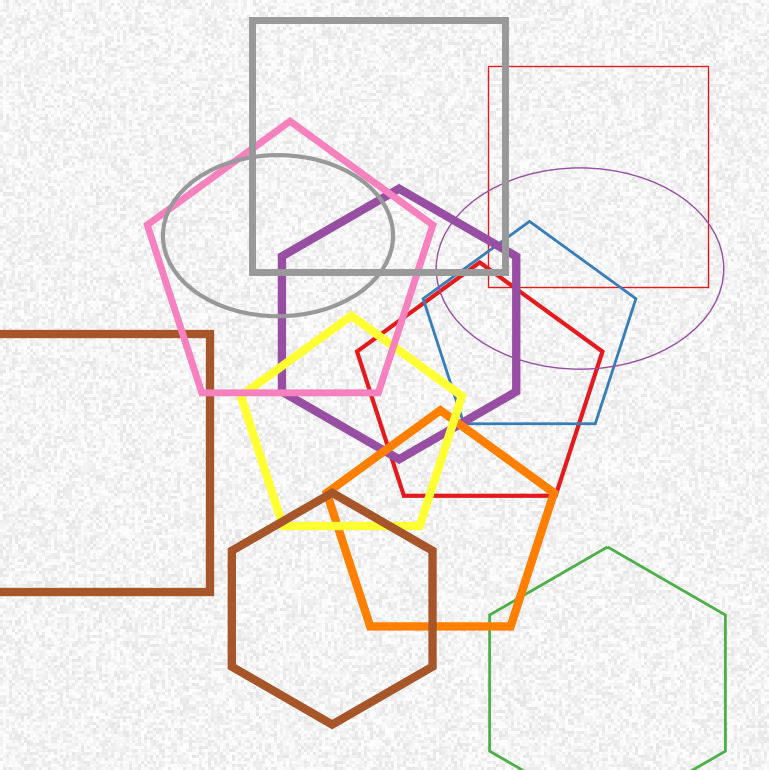[{"shape": "pentagon", "thickness": 1.5, "radius": 0.84, "center": [0.623, 0.492]}, {"shape": "square", "thickness": 0.5, "radius": 0.72, "center": [0.777, 0.771]}, {"shape": "pentagon", "thickness": 1, "radius": 0.73, "center": [0.688, 0.567]}, {"shape": "hexagon", "thickness": 1, "radius": 0.88, "center": [0.789, 0.113]}, {"shape": "oval", "thickness": 0.5, "radius": 0.93, "center": [0.753, 0.651]}, {"shape": "hexagon", "thickness": 3, "radius": 0.88, "center": [0.518, 0.579]}, {"shape": "pentagon", "thickness": 3, "radius": 0.78, "center": [0.572, 0.312]}, {"shape": "pentagon", "thickness": 3, "radius": 0.75, "center": [0.456, 0.439]}, {"shape": "square", "thickness": 3, "radius": 0.84, "center": [0.104, 0.399]}, {"shape": "hexagon", "thickness": 3, "radius": 0.75, "center": [0.431, 0.209]}, {"shape": "pentagon", "thickness": 2.5, "radius": 0.97, "center": [0.377, 0.648]}, {"shape": "oval", "thickness": 1.5, "radius": 0.75, "center": [0.361, 0.694]}, {"shape": "square", "thickness": 2.5, "radius": 0.82, "center": [0.492, 0.81]}]